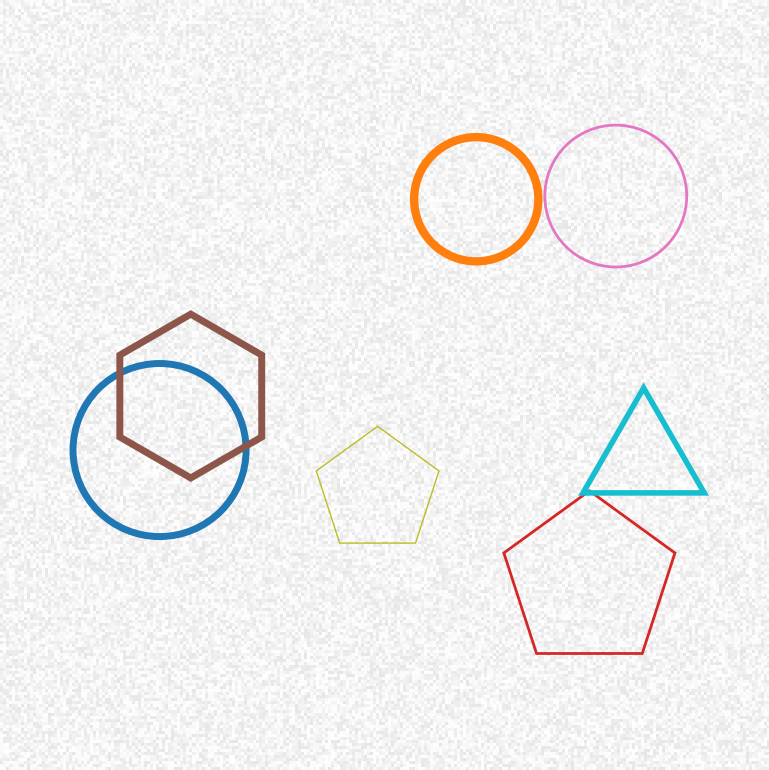[{"shape": "circle", "thickness": 2.5, "radius": 0.56, "center": [0.207, 0.416]}, {"shape": "circle", "thickness": 3, "radius": 0.4, "center": [0.618, 0.741]}, {"shape": "pentagon", "thickness": 1, "radius": 0.58, "center": [0.765, 0.246]}, {"shape": "hexagon", "thickness": 2.5, "radius": 0.53, "center": [0.248, 0.486]}, {"shape": "circle", "thickness": 1, "radius": 0.46, "center": [0.8, 0.745]}, {"shape": "pentagon", "thickness": 0.5, "radius": 0.42, "center": [0.49, 0.362]}, {"shape": "triangle", "thickness": 2, "radius": 0.45, "center": [0.836, 0.405]}]